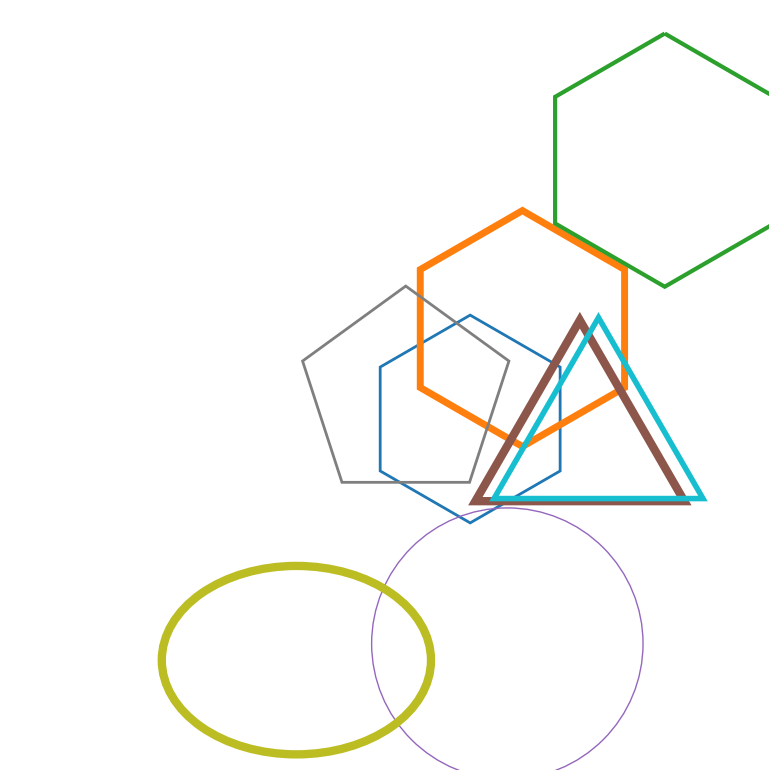[{"shape": "hexagon", "thickness": 1, "radius": 0.67, "center": [0.611, 0.456]}, {"shape": "hexagon", "thickness": 2.5, "radius": 0.77, "center": [0.678, 0.573]}, {"shape": "hexagon", "thickness": 1.5, "radius": 0.82, "center": [0.863, 0.792]}, {"shape": "circle", "thickness": 0.5, "radius": 0.88, "center": [0.659, 0.164]}, {"shape": "triangle", "thickness": 3, "radius": 0.78, "center": [0.753, 0.427]}, {"shape": "pentagon", "thickness": 1, "radius": 0.7, "center": [0.527, 0.488]}, {"shape": "oval", "thickness": 3, "radius": 0.87, "center": [0.385, 0.143]}, {"shape": "triangle", "thickness": 2, "radius": 0.78, "center": [0.777, 0.431]}]